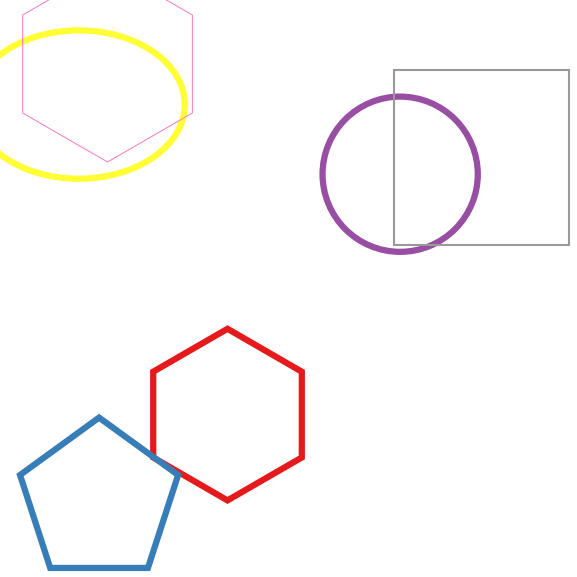[{"shape": "hexagon", "thickness": 3, "radius": 0.74, "center": [0.394, 0.281]}, {"shape": "pentagon", "thickness": 3, "radius": 0.72, "center": [0.172, 0.132]}, {"shape": "circle", "thickness": 3, "radius": 0.67, "center": [0.693, 0.697]}, {"shape": "oval", "thickness": 3, "radius": 0.92, "center": [0.136, 0.818]}, {"shape": "hexagon", "thickness": 0.5, "radius": 0.85, "center": [0.186, 0.888]}, {"shape": "square", "thickness": 1, "radius": 0.76, "center": [0.834, 0.726]}]